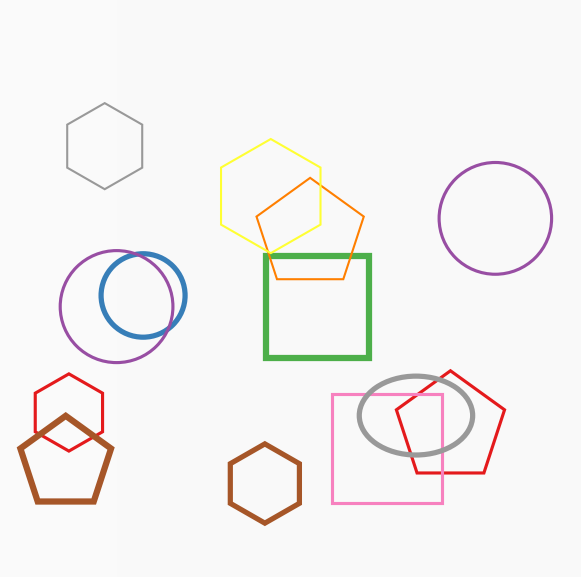[{"shape": "pentagon", "thickness": 1.5, "radius": 0.49, "center": [0.775, 0.259]}, {"shape": "hexagon", "thickness": 1.5, "radius": 0.33, "center": [0.119, 0.285]}, {"shape": "circle", "thickness": 2.5, "radius": 0.36, "center": [0.246, 0.488]}, {"shape": "square", "thickness": 3, "radius": 0.44, "center": [0.546, 0.467]}, {"shape": "circle", "thickness": 1.5, "radius": 0.48, "center": [0.852, 0.621]}, {"shape": "circle", "thickness": 1.5, "radius": 0.48, "center": [0.201, 0.468]}, {"shape": "pentagon", "thickness": 1, "radius": 0.49, "center": [0.534, 0.594]}, {"shape": "hexagon", "thickness": 1, "radius": 0.49, "center": [0.466, 0.66]}, {"shape": "pentagon", "thickness": 3, "radius": 0.41, "center": [0.113, 0.197]}, {"shape": "hexagon", "thickness": 2.5, "radius": 0.34, "center": [0.456, 0.162]}, {"shape": "square", "thickness": 1.5, "radius": 0.47, "center": [0.666, 0.222]}, {"shape": "oval", "thickness": 2.5, "radius": 0.49, "center": [0.716, 0.28]}, {"shape": "hexagon", "thickness": 1, "radius": 0.37, "center": [0.18, 0.746]}]